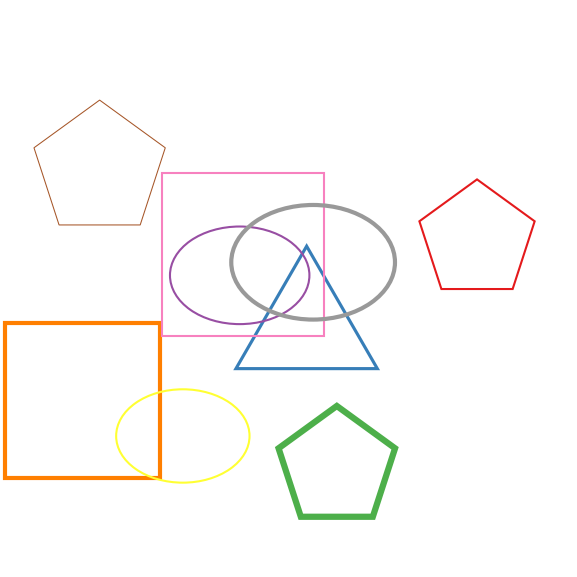[{"shape": "pentagon", "thickness": 1, "radius": 0.52, "center": [0.826, 0.584]}, {"shape": "triangle", "thickness": 1.5, "radius": 0.71, "center": [0.531, 0.431]}, {"shape": "pentagon", "thickness": 3, "radius": 0.53, "center": [0.583, 0.19]}, {"shape": "oval", "thickness": 1, "radius": 0.6, "center": [0.415, 0.522]}, {"shape": "square", "thickness": 2, "radius": 0.67, "center": [0.143, 0.306]}, {"shape": "oval", "thickness": 1, "radius": 0.58, "center": [0.317, 0.244]}, {"shape": "pentagon", "thickness": 0.5, "radius": 0.6, "center": [0.173, 0.706]}, {"shape": "square", "thickness": 1, "radius": 0.7, "center": [0.421, 0.558]}, {"shape": "oval", "thickness": 2, "radius": 0.71, "center": [0.542, 0.545]}]